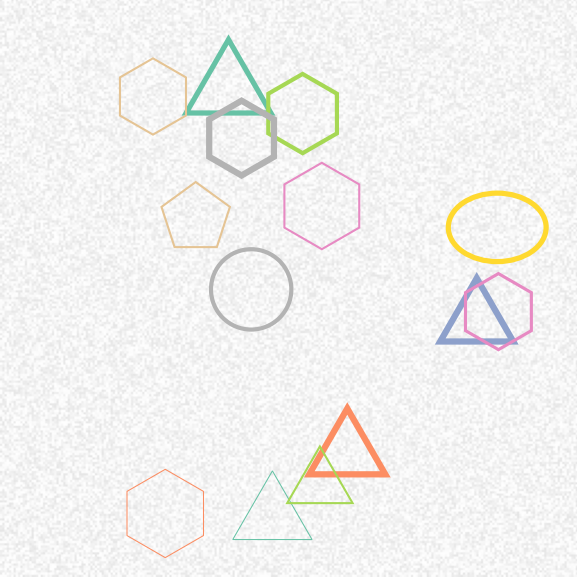[{"shape": "triangle", "thickness": 2.5, "radius": 0.42, "center": [0.396, 0.846]}, {"shape": "triangle", "thickness": 0.5, "radius": 0.4, "center": [0.472, 0.104]}, {"shape": "hexagon", "thickness": 0.5, "radius": 0.38, "center": [0.286, 0.11]}, {"shape": "triangle", "thickness": 3, "radius": 0.38, "center": [0.601, 0.216]}, {"shape": "triangle", "thickness": 3, "radius": 0.37, "center": [0.826, 0.444]}, {"shape": "hexagon", "thickness": 1, "radius": 0.37, "center": [0.557, 0.642]}, {"shape": "hexagon", "thickness": 1.5, "radius": 0.33, "center": [0.863, 0.46]}, {"shape": "hexagon", "thickness": 2, "radius": 0.34, "center": [0.524, 0.802]}, {"shape": "triangle", "thickness": 1, "radius": 0.33, "center": [0.554, 0.161]}, {"shape": "oval", "thickness": 2.5, "radius": 0.42, "center": [0.861, 0.605]}, {"shape": "hexagon", "thickness": 1, "radius": 0.33, "center": [0.265, 0.832]}, {"shape": "pentagon", "thickness": 1, "radius": 0.31, "center": [0.339, 0.622]}, {"shape": "circle", "thickness": 2, "radius": 0.35, "center": [0.435, 0.498]}, {"shape": "hexagon", "thickness": 3, "radius": 0.32, "center": [0.418, 0.76]}]